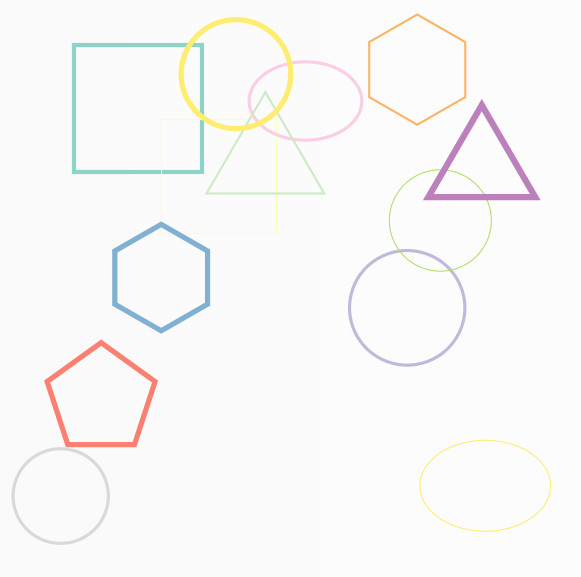[{"shape": "square", "thickness": 2, "radius": 0.55, "center": [0.238, 0.812]}, {"shape": "square", "thickness": 0.5, "radius": 0.5, "center": [0.376, 0.694]}, {"shape": "circle", "thickness": 1.5, "radius": 0.5, "center": [0.701, 0.466]}, {"shape": "pentagon", "thickness": 2.5, "radius": 0.49, "center": [0.174, 0.308]}, {"shape": "hexagon", "thickness": 2.5, "radius": 0.46, "center": [0.277, 0.518]}, {"shape": "hexagon", "thickness": 1, "radius": 0.48, "center": [0.718, 0.879]}, {"shape": "circle", "thickness": 0.5, "radius": 0.44, "center": [0.758, 0.617]}, {"shape": "oval", "thickness": 1.5, "radius": 0.48, "center": [0.526, 0.824]}, {"shape": "circle", "thickness": 1.5, "radius": 0.41, "center": [0.104, 0.14]}, {"shape": "triangle", "thickness": 3, "radius": 0.53, "center": [0.829, 0.711]}, {"shape": "triangle", "thickness": 1, "radius": 0.59, "center": [0.457, 0.723]}, {"shape": "oval", "thickness": 0.5, "radius": 0.56, "center": [0.835, 0.158]}, {"shape": "circle", "thickness": 2.5, "radius": 0.47, "center": [0.406, 0.871]}]